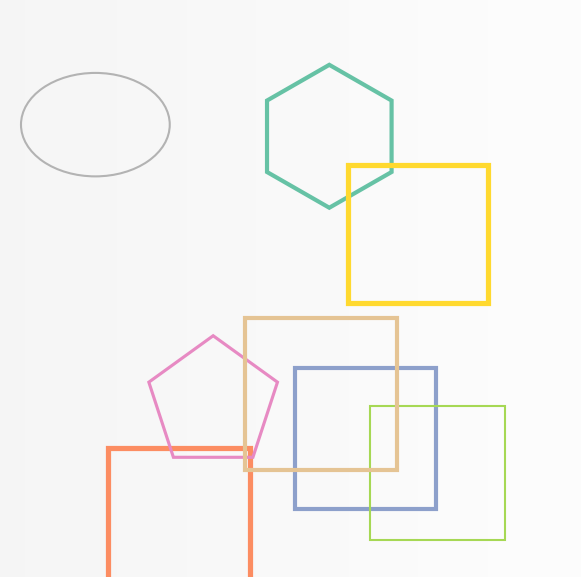[{"shape": "hexagon", "thickness": 2, "radius": 0.62, "center": [0.567, 0.763]}, {"shape": "square", "thickness": 2.5, "radius": 0.61, "center": [0.308, 0.101]}, {"shape": "square", "thickness": 2, "radius": 0.61, "center": [0.629, 0.24]}, {"shape": "pentagon", "thickness": 1.5, "radius": 0.58, "center": [0.367, 0.301]}, {"shape": "square", "thickness": 1, "radius": 0.58, "center": [0.753, 0.18]}, {"shape": "square", "thickness": 2.5, "radius": 0.6, "center": [0.719, 0.594]}, {"shape": "square", "thickness": 2, "radius": 0.66, "center": [0.552, 0.317]}, {"shape": "oval", "thickness": 1, "radius": 0.64, "center": [0.164, 0.783]}]